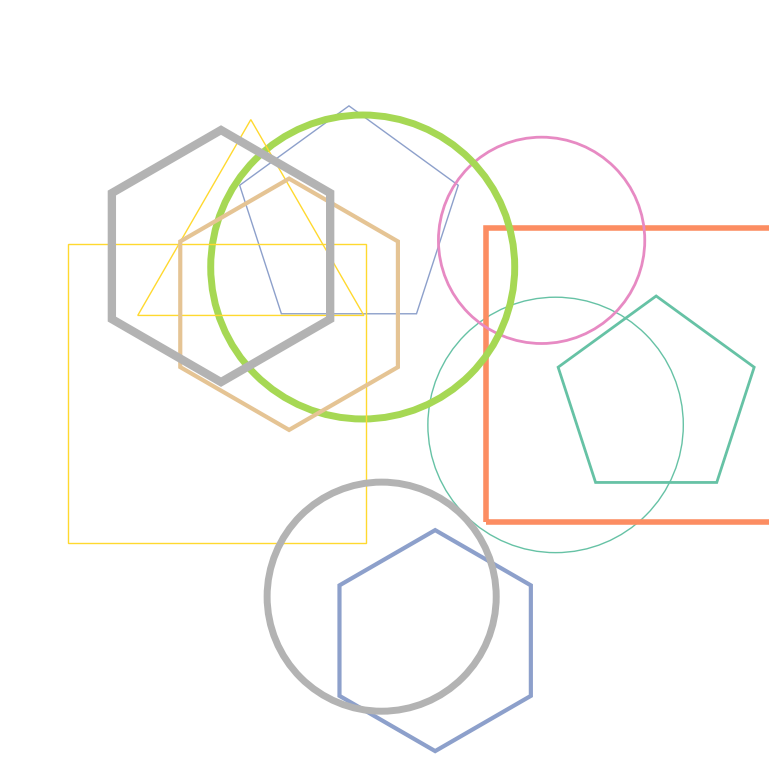[{"shape": "circle", "thickness": 0.5, "radius": 0.83, "center": [0.722, 0.448]}, {"shape": "pentagon", "thickness": 1, "radius": 0.67, "center": [0.852, 0.482]}, {"shape": "square", "thickness": 2, "radius": 0.95, "center": [0.822, 0.513]}, {"shape": "hexagon", "thickness": 1.5, "radius": 0.72, "center": [0.565, 0.168]}, {"shape": "pentagon", "thickness": 0.5, "radius": 0.75, "center": [0.453, 0.713]}, {"shape": "circle", "thickness": 1, "radius": 0.67, "center": [0.703, 0.688]}, {"shape": "circle", "thickness": 2.5, "radius": 0.99, "center": [0.471, 0.653]}, {"shape": "square", "thickness": 0.5, "radius": 0.97, "center": [0.282, 0.489]}, {"shape": "triangle", "thickness": 0.5, "radius": 0.85, "center": [0.326, 0.675]}, {"shape": "hexagon", "thickness": 1.5, "radius": 0.82, "center": [0.375, 0.605]}, {"shape": "hexagon", "thickness": 3, "radius": 0.82, "center": [0.287, 0.667]}, {"shape": "circle", "thickness": 2.5, "radius": 0.74, "center": [0.496, 0.225]}]